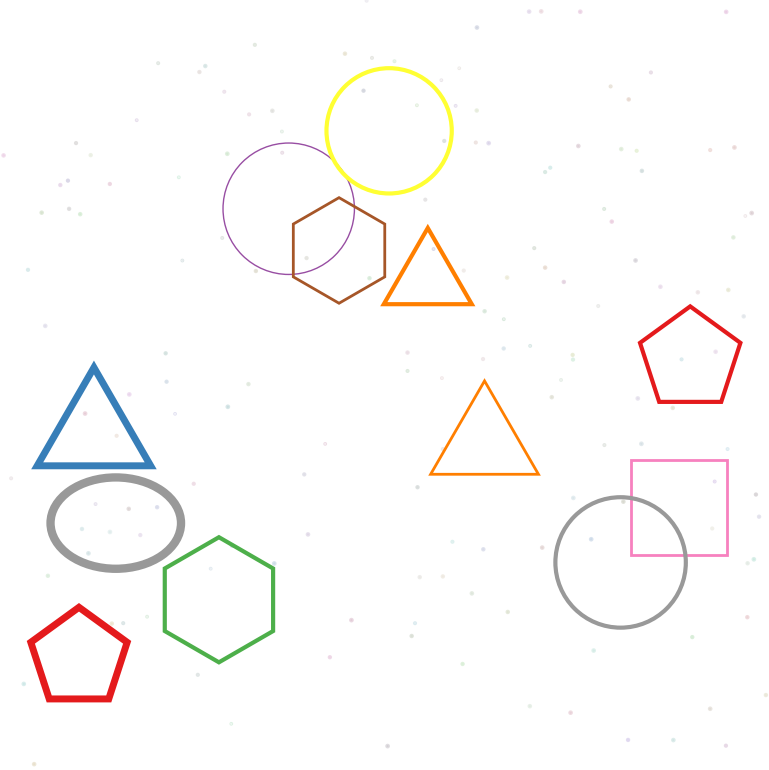[{"shape": "pentagon", "thickness": 2.5, "radius": 0.33, "center": [0.103, 0.146]}, {"shape": "pentagon", "thickness": 1.5, "radius": 0.34, "center": [0.896, 0.534]}, {"shape": "triangle", "thickness": 2.5, "radius": 0.43, "center": [0.122, 0.438]}, {"shape": "hexagon", "thickness": 1.5, "radius": 0.41, "center": [0.284, 0.221]}, {"shape": "circle", "thickness": 0.5, "radius": 0.43, "center": [0.375, 0.729]}, {"shape": "triangle", "thickness": 1, "radius": 0.4, "center": [0.629, 0.424]}, {"shape": "triangle", "thickness": 1.5, "radius": 0.33, "center": [0.556, 0.638]}, {"shape": "circle", "thickness": 1.5, "radius": 0.41, "center": [0.505, 0.83]}, {"shape": "hexagon", "thickness": 1, "radius": 0.34, "center": [0.44, 0.675]}, {"shape": "square", "thickness": 1, "radius": 0.31, "center": [0.882, 0.341]}, {"shape": "circle", "thickness": 1.5, "radius": 0.42, "center": [0.806, 0.27]}, {"shape": "oval", "thickness": 3, "radius": 0.42, "center": [0.15, 0.321]}]